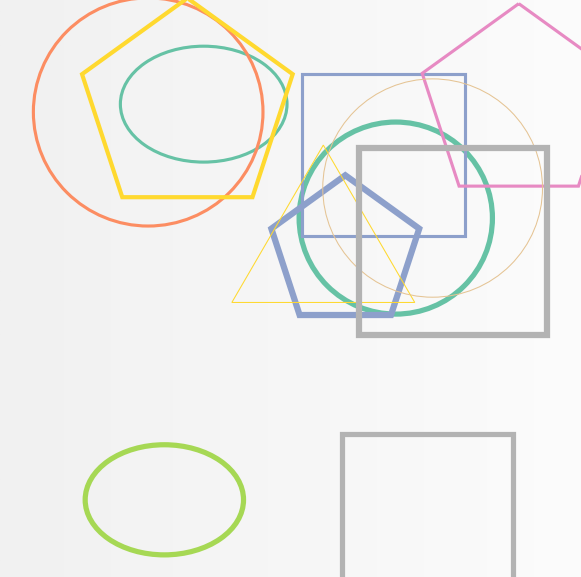[{"shape": "circle", "thickness": 2.5, "radius": 0.83, "center": [0.681, 0.622]}, {"shape": "oval", "thickness": 1.5, "radius": 0.72, "center": [0.35, 0.819]}, {"shape": "circle", "thickness": 1.5, "radius": 0.99, "center": [0.255, 0.805]}, {"shape": "pentagon", "thickness": 3, "radius": 0.67, "center": [0.594, 0.562]}, {"shape": "square", "thickness": 1.5, "radius": 0.7, "center": [0.66, 0.73]}, {"shape": "pentagon", "thickness": 1.5, "radius": 0.87, "center": [0.892, 0.818]}, {"shape": "oval", "thickness": 2.5, "radius": 0.68, "center": [0.283, 0.134]}, {"shape": "pentagon", "thickness": 2, "radius": 0.95, "center": [0.322, 0.812]}, {"shape": "triangle", "thickness": 0.5, "radius": 0.91, "center": [0.556, 0.566]}, {"shape": "circle", "thickness": 0.5, "radius": 0.95, "center": [0.744, 0.674]}, {"shape": "square", "thickness": 3, "radius": 0.81, "center": [0.779, 0.58]}, {"shape": "square", "thickness": 2.5, "radius": 0.73, "center": [0.736, 0.101]}]